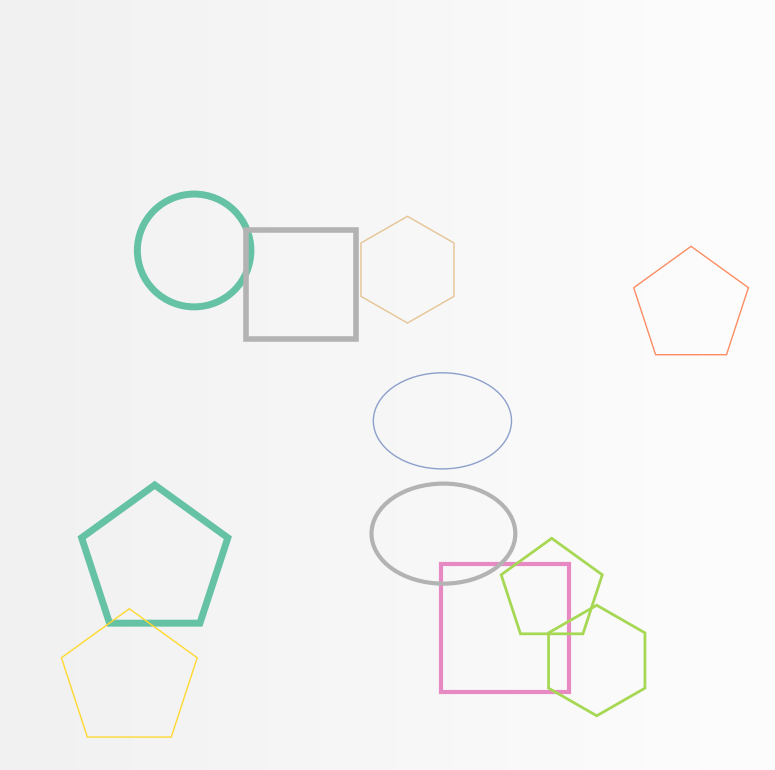[{"shape": "circle", "thickness": 2.5, "radius": 0.37, "center": [0.25, 0.675]}, {"shape": "pentagon", "thickness": 2.5, "radius": 0.5, "center": [0.2, 0.271]}, {"shape": "pentagon", "thickness": 0.5, "radius": 0.39, "center": [0.892, 0.602]}, {"shape": "oval", "thickness": 0.5, "radius": 0.45, "center": [0.571, 0.453]}, {"shape": "square", "thickness": 1.5, "radius": 0.41, "center": [0.651, 0.184]}, {"shape": "hexagon", "thickness": 1, "radius": 0.36, "center": [0.77, 0.142]}, {"shape": "pentagon", "thickness": 1, "radius": 0.34, "center": [0.712, 0.232]}, {"shape": "pentagon", "thickness": 0.5, "radius": 0.46, "center": [0.167, 0.117]}, {"shape": "hexagon", "thickness": 0.5, "radius": 0.35, "center": [0.526, 0.65]}, {"shape": "square", "thickness": 2, "radius": 0.35, "center": [0.389, 0.631]}, {"shape": "oval", "thickness": 1.5, "radius": 0.46, "center": [0.572, 0.307]}]